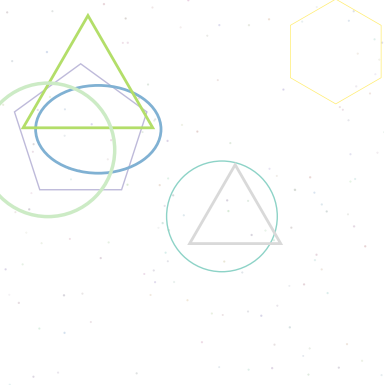[{"shape": "circle", "thickness": 1, "radius": 0.72, "center": [0.576, 0.438]}, {"shape": "pentagon", "thickness": 1, "radius": 0.9, "center": [0.21, 0.653]}, {"shape": "oval", "thickness": 2, "radius": 0.81, "center": [0.255, 0.664]}, {"shape": "triangle", "thickness": 2, "radius": 0.97, "center": [0.228, 0.765]}, {"shape": "triangle", "thickness": 2, "radius": 0.68, "center": [0.611, 0.436]}, {"shape": "circle", "thickness": 2.5, "radius": 0.87, "center": [0.125, 0.611]}, {"shape": "hexagon", "thickness": 0.5, "radius": 0.68, "center": [0.872, 0.866]}]